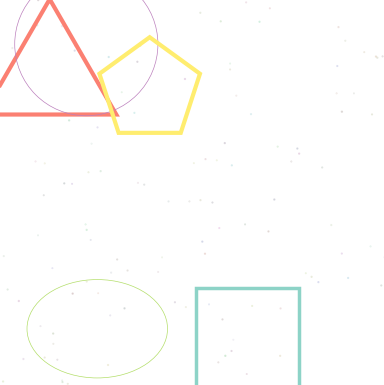[{"shape": "square", "thickness": 2.5, "radius": 0.67, "center": [0.643, 0.118]}, {"shape": "triangle", "thickness": 3, "radius": 1.0, "center": [0.129, 0.802]}, {"shape": "oval", "thickness": 0.5, "radius": 0.91, "center": [0.253, 0.146]}, {"shape": "circle", "thickness": 0.5, "radius": 0.93, "center": [0.224, 0.885]}, {"shape": "pentagon", "thickness": 3, "radius": 0.69, "center": [0.389, 0.766]}]